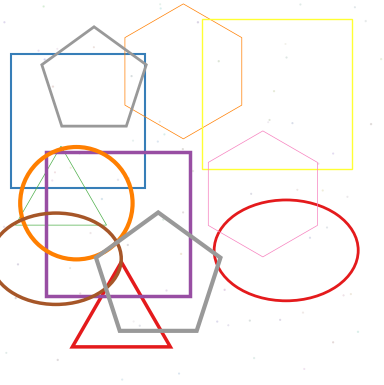[{"shape": "triangle", "thickness": 2.5, "radius": 0.73, "center": [0.315, 0.172]}, {"shape": "oval", "thickness": 2, "radius": 0.94, "center": [0.743, 0.35]}, {"shape": "square", "thickness": 1.5, "radius": 0.87, "center": [0.202, 0.686]}, {"shape": "triangle", "thickness": 0.5, "radius": 0.68, "center": [0.158, 0.484]}, {"shape": "square", "thickness": 2.5, "radius": 0.93, "center": [0.306, 0.419]}, {"shape": "hexagon", "thickness": 0.5, "radius": 0.88, "center": [0.476, 0.815]}, {"shape": "circle", "thickness": 3, "radius": 0.73, "center": [0.198, 0.472]}, {"shape": "square", "thickness": 1, "radius": 0.97, "center": [0.721, 0.755]}, {"shape": "oval", "thickness": 2.5, "radius": 0.85, "center": [0.145, 0.328]}, {"shape": "hexagon", "thickness": 0.5, "radius": 0.82, "center": [0.683, 0.496]}, {"shape": "pentagon", "thickness": 2, "radius": 0.71, "center": [0.244, 0.788]}, {"shape": "pentagon", "thickness": 3, "radius": 0.85, "center": [0.411, 0.278]}]